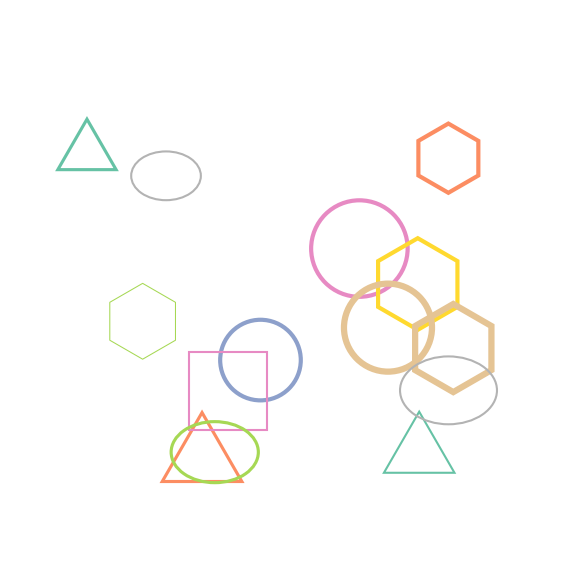[{"shape": "triangle", "thickness": 1.5, "radius": 0.29, "center": [0.151, 0.734]}, {"shape": "triangle", "thickness": 1, "radius": 0.35, "center": [0.726, 0.216]}, {"shape": "hexagon", "thickness": 2, "radius": 0.3, "center": [0.776, 0.725]}, {"shape": "triangle", "thickness": 1.5, "radius": 0.4, "center": [0.35, 0.205]}, {"shape": "circle", "thickness": 2, "radius": 0.35, "center": [0.451, 0.376]}, {"shape": "square", "thickness": 1, "radius": 0.34, "center": [0.395, 0.323]}, {"shape": "circle", "thickness": 2, "radius": 0.42, "center": [0.622, 0.569]}, {"shape": "hexagon", "thickness": 0.5, "radius": 0.33, "center": [0.247, 0.443]}, {"shape": "oval", "thickness": 1.5, "radius": 0.38, "center": [0.372, 0.216]}, {"shape": "hexagon", "thickness": 2, "radius": 0.4, "center": [0.723, 0.507]}, {"shape": "hexagon", "thickness": 3, "radius": 0.38, "center": [0.785, 0.396]}, {"shape": "circle", "thickness": 3, "radius": 0.38, "center": [0.672, 0.432]}, {"shape": "oval", "thickness": 1, "radius": 0.3, "center": [0.287, 0.695]}, {"shape": "oval", "thickness": 1, "radius": 0.42, "center": [0.777, 0.323]}]